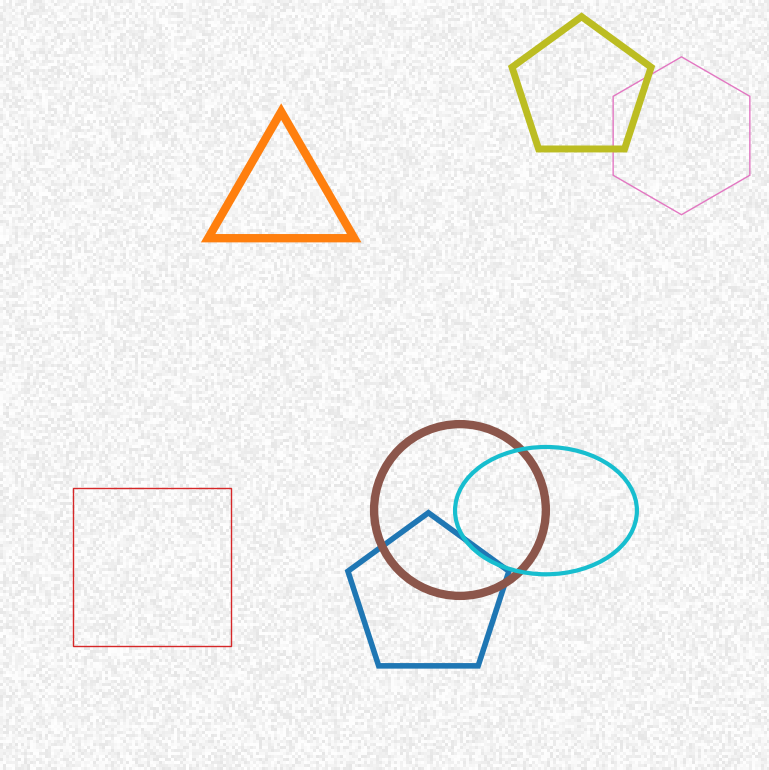[{"shape": "pentagon", "thickness": 2, "radius": 0.55, "center": [0.556, 0.224]}, {"shape": "triangle", "thickness": 3, "radius": 0.55, "center": [0.365, 0.745]}, {"shape": "square", "thickness": 0.5, "radius": 0.51, "center": [0.197, 0.264]}, {"shape": "circle", "thickness": 3, "radius": 0.56, "center": [0.597, 0.338]}, {"shape": "hexagon", "thickness": 0.5, "radius": 0.51, "center": [0.885, 0.824]}, {"shape": "pentagon", "thickness": 2.5, "radius": 0.47, "center": [0.755, 0.883]}, {"shape": "oval", "thickness": 1.5, "radius": 0.59, "center": [0.709, 0.337]}]